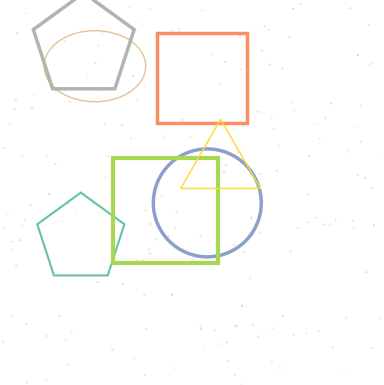[{"shape": "pentagon", "thickness": 1.5, "radius": 0.59, "center": [0.21, 0.381]}, {"shape": "square", "thickness": 2.5, "radius": 0.59, "center": [0.525, 0.797]}, {"shape": "circle", "thickness": 2.5, "radius": 0.7, "center": [0.538, 0.473]}, {"shape": "square", "thickness": 3, "radius": 0.68, "center": [0.43, 0.454]}, {"shape": "triangle", "thickness": 1, "radius": 0.6, "center": [0.573, 0.57]}, {"shape": "oval", "thickness": 1, "radius": 0.66, "center": [0.247, 0.828]}, {"shape": "pentagon", "thickness": 2.5, "radius": 0.69, "center": [0.218, 0.881]}]